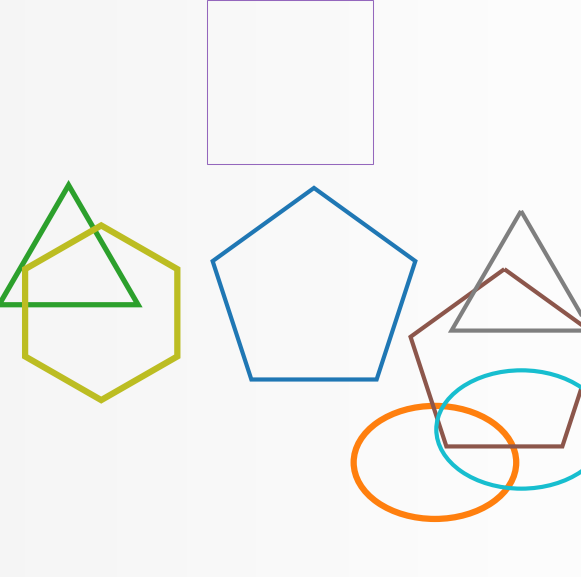[{"shape": "pentagon", "thickness": 2, "radius": 0.92, "center": [0.54, 0.49]}, {"shape": "oval", "thickness": 3, "radius": 0.7, "center": [0.748, 0.198]}, {"shape": "triangle", "thickness": 2.5, "radius": 0.69, "center": [0.118, 0.54]}, {"shape": "square", "thickness": 0.5, "radius": 0.71, "center": [0.499, 0.858]}, {"shape": "pentagon", "thickness": 2, "radius": 0.85, "center": [0.868, 0.363]}, {"shape": "triangle", "thickness": 2, "radius": 0.69, "center": [0.896, 0.496]}, {"shape": "hexagon", "thickness": 3, "radius": 0.76, "center": [0.174, 0.458]}, {"shape": "oval", "thickness": 2, "radius": 0.73, "center": [0.897, 0.255]}]